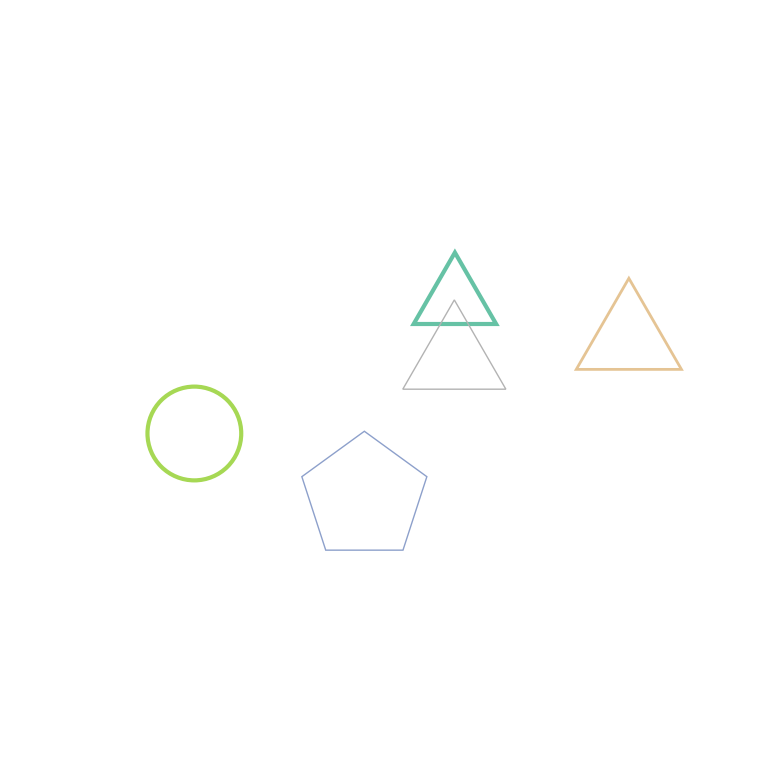[{"shape": "triangle", "thickness": 1.5, "radius": 0.31, "center": [0.591, 0.61]}, {"shape": "pentagon", "thickness": 0.5, "radius": 0.43, "center": [0.473, 0.355]}, {"shape": "circle", "thickness": 1.5, "radius": 0.3, "center": [0.252, 0.437]}, {"shape": "triangle", "thickness": 1, "radius": 0.39, "center": [0.817, 0.56]}, {"shape": "triangle", "thickness": 0.5, "radius": 0.39, "center": [0.59, 0.533]}]